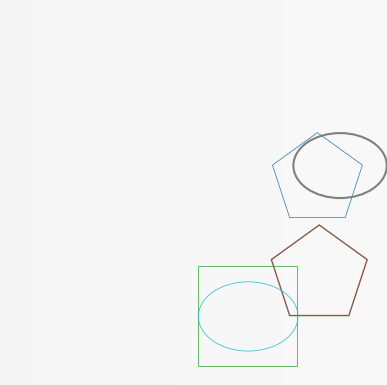[{"shape": "pentagon", "thickness": 0.5, "radius": 0.61, "center": [0.819, 0.533]}, {"shape": "square", "thickness": 0.5, "radius": 0.64, "center": [0.639, 0.18]}, {"shape": "pentagon", "thickness": 1, "radius": 0.65, "center": [0.824, 0.286]}, {"shape": "oval", "thickness": 1.5, "radius": 0.6, "center": [0.878, 0.57]}, {"shape": "oval", "thickness": 0.5, "radius": 0.64, "center": [0.64, 0.178]}]